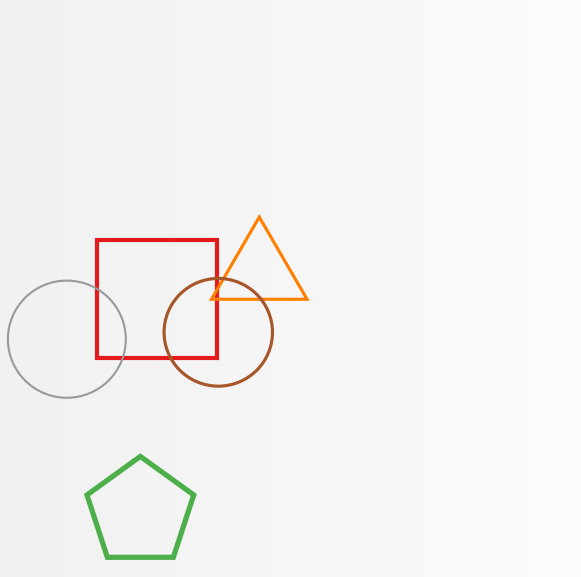[{"shape": "square", "thickness": 2, "radius": 0.51, "center": [0.27, 0.481]}, {"shape": "pentagon", "thickness": 2.5, "radius": 0.48, "center": [0.241, 0.112]}, {"shape": "triangle", "thickness": 1.5, "radius": 0.47, "center": [0.446, 0.528]}, {"shape": "circle", "thickness": 1.5, "radius": 0.47, "center": [0.376, 0.424]}, {"shape": "circle", "thickness": 1, "radius": 0.51, "center": [0.115, 0.412]}]